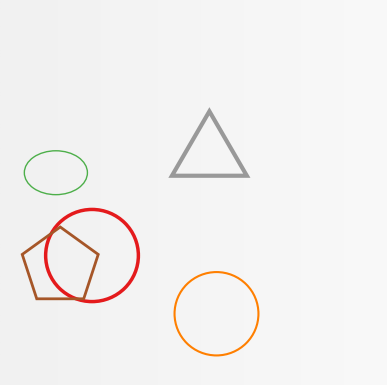[{"shape": "circle", "thickness": 2.5, "radius": 0.6, "center": [0.237, 0.336]}, {"shape": "oval", "thickness": 1, "radius": 0.41, "center": [0.144, 0.551]}, {"shape": "circle", "thickness": 1.5, "radius": 0.54, "center": [0.559, 0.185]}, {"shape": "pentagon", "thickness": 2, "radius": 0.52, "center": [0.155, 0.307]}, {"shape": "triangle", "thickness": 3, "radius": 0.56, "center": [0.54, 0.599]}]